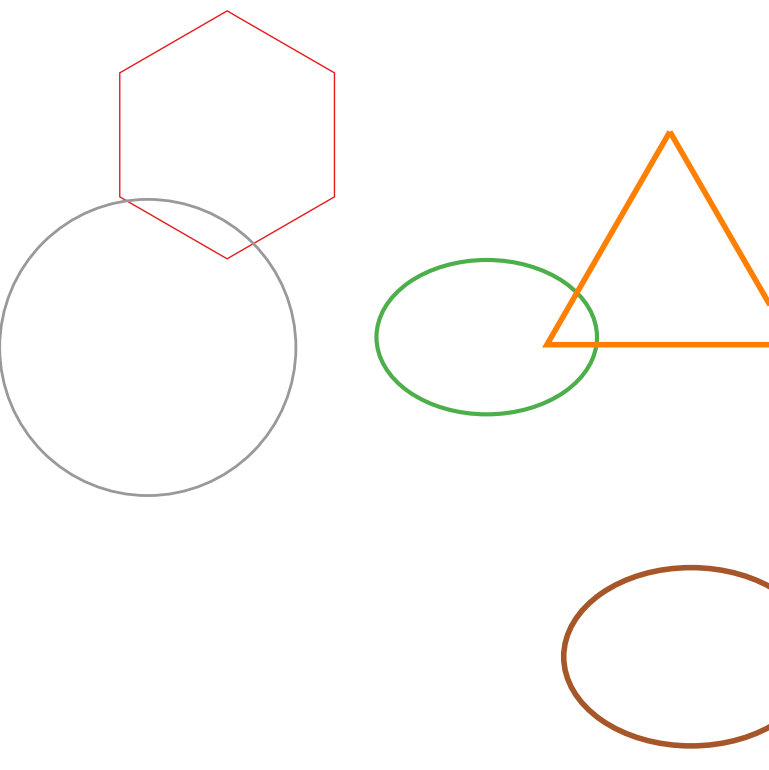[{"shape": "hexagon", "thickness": 0.5, "radius": 0.8, "center": [0.295, 0.825]}, {"shape": "oval", "thickness": 1.5, "radius": 0.72, "center": [0.632, 0.562]}, {"shape": "triangle", "thickness": 2, "radius": 0.92, "center": [0.87, 0.645]}, {"shape": "oval", "thickness": 2, "radius": 0.83, "center": [0.897, 0.147]}, {"shape": "circle", "thickness": 1, "radius": 0.96, "center": [0.192, 0.549]}]